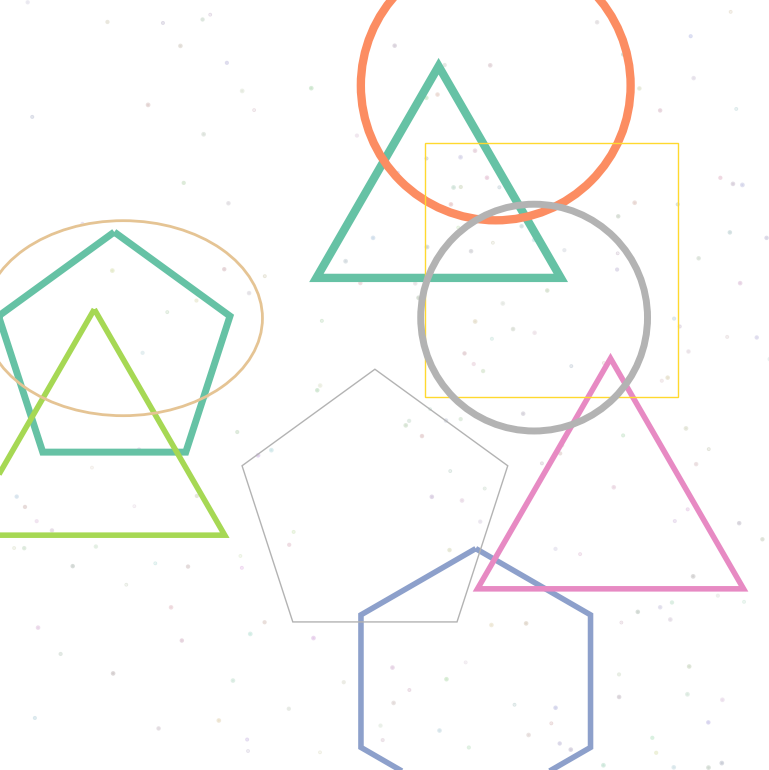[{"shape": "triangle", "thickness": 3, "radius": 0.92, "center": [0.57, 0.731]}, {"shape": "pentagon", "thickness": 2.5, "radius": 0.79, "center": [0.148, 0.541]}, {"shape": "circle", "thickness": 3, "radius": 0.88, "center": [0.644, 0.889]}, {"shape": "hexagon", "thickness": 2, "radius": 0.86, "center": [0.618, 0.115]}, {"shape": "triangle", "thickness": 2, "radius": 1.0, "center": [0.793, 0.335]}, {"shape": "triangle", "thickness": 2, "radius": 0.98, "center": [0.122, 0.403]}, {"shape": "square", "thickness": 0.5, "radius": 0.82, "center": [0.716, 0.649]}, {"shape": "oval", "thickness": 1, "radius": 0.9, "center": [0.16, 0.587]}, {"shape": "pentagon", "thickness": 0.5, "radius": 0.91, "center": [0.487, 0.339]}, {"shape": "circle", "thickness": 2.5, "radius": 0.74, "center": [0.694, 0.588]}]